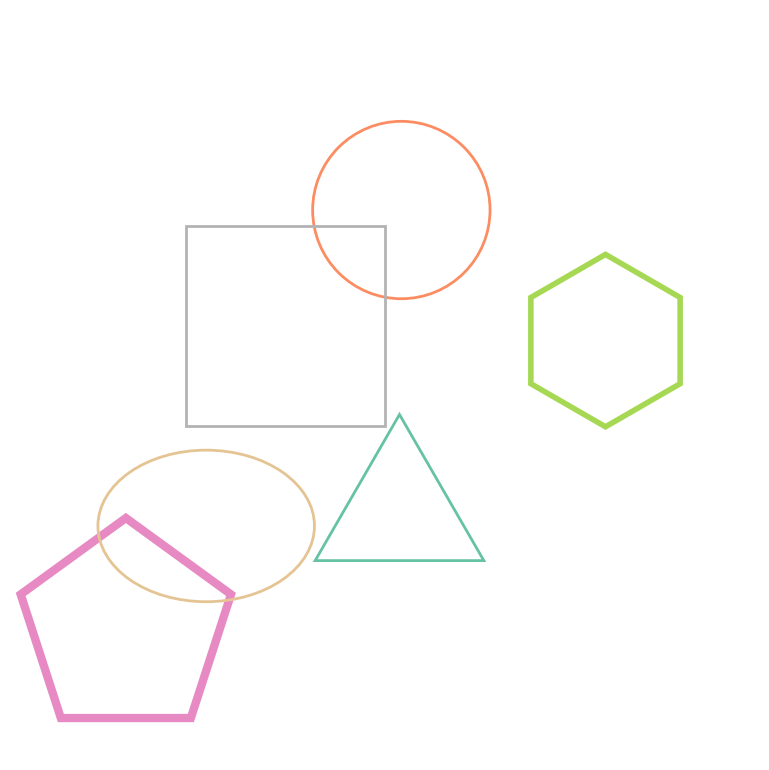[{"shape": "triangle", "thickness": 1, "radius": 0.63, "center": [0.519, 0.335]}, {"shape": "circle", "thickness": 1, "radius": 0.58, "center": [0.521, 0.727]}, {"shape": "pentagon", "thickness": 3, "radius": 0.72, "center": [0.163, 0.184]}, {"shape": "hexagon", "thickness": 2, "radius": 0.56, "center": [0.786, 0.558]}, {"shape": "oval", "thickness": 1, "radius": 0.7, "center": [0.268, 0.317]}, {"shape": "square", "thickness": 1, "radius": 0.65, "center": [0.371, 0.576]}]